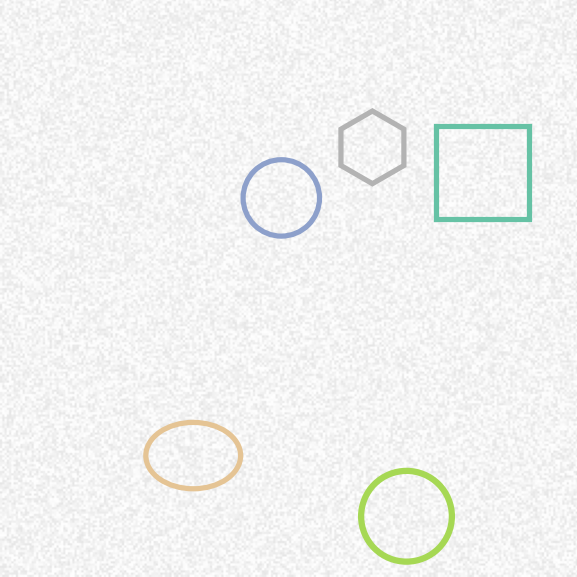[{"shape": "square", "thickness": 2.5, "radius": 0.4, "center": [0.835, 0.7]}, {"shape": "circle", "thickness": 2.5, "radius": 0.33, "center": [0.487, 0.656]}, {"shape": "circle", "thickness": 3, "radius": 0.39, "center": [0.704, 0.105]}, {"shape": "oval", "thickness": 2.5, "radius": 0.41, "center": [0.335, 0.21]}, {"shape": "hexagon", "thickness": 2.5, "radius": 0.31, "center": [0.645, 0.744]}]